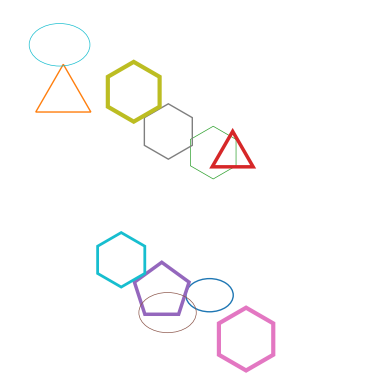[{"shape": "oval", "thickness": 1, "radius": 0.31, "center": [0.544, 0.233]}, {"shape": "triangle", "thickness": 1, "radius": 0.41, "center": [0.164, 0.75]}, {"shape": "hexagon", "thickness": 0.5, "radius": 0.34, "center": [0.554, 0.604]}, {"shape": "triangle", "thickness": 2.5, "radius": 0.31, "center": [0.604, 0.597]}, {"shape": "pentagon", "thickness": 2.5, "radius": 0.37, "center": [0.42, 0.244]}, {"shape": "oval", "thickness": 0.5, "radius": 0.37, "center": [0.435, 0.188]}, {"shape": "hexagon", "thickness": 3, "radius": 0.41, "center": [0.639, 0.119]}, {"shape": "hexagon", "thickness": 1, "radius": 0.36, "center": [0.437, 0.658]}, {"shape": "hexagon", "thickness": 3, "radius": 0.39, "center": [0.347, 0.762]}, {"shape": "hexagon", "thickness": 2, "radius": 0.35, "center": [0.315, 0.325]}, {"shape": "oval", "thickness": 0.5, "radius": 0.39, "center": [0.155, 0.884]}]